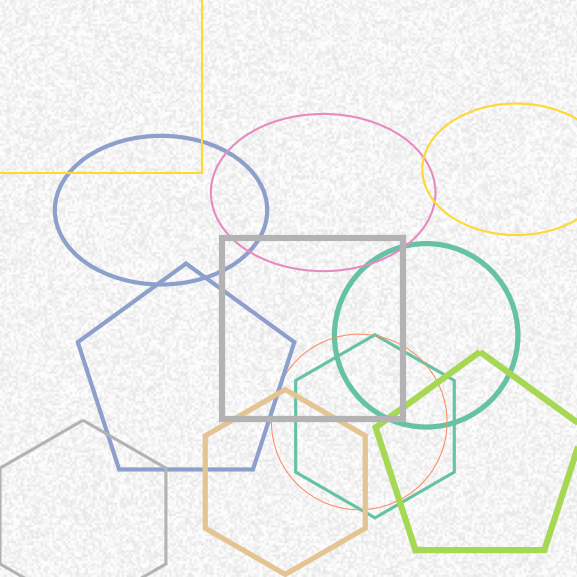[{"shape": "circle", "thickness": 2.5, "radius": 0.79, "center": [0.738, 0.419]}, {"shape": "hexagon", "thickness": 1.5, "radius": 0.79, "center": [0.649, 0.261]}, {"shape": "circle", "thickness": 0.5, "radius": 0.76, "center": [0.622, 0.268]}, {"shape": "pentagon", "thickness": 2, "radius": 0.99, "center": [0.322, 0.346]}, {"shape": "oval", "thickness": 2, "radius": 0.92, "center": [0.279, 0.635]}, {"shape": "oval", "thickness": 1, "radius": 0.97, "center": [0.56, 0.666]}, {"shape": "pentagon", "thickness": 3, "radius": 0.95, "center": [0.831, 0.2]}, {"shape": "oval", "thickness": 1, "radius": 0.81, "center": [0.894, 0.706]}, {"shape": "square", "thickness": 1, "radius": 0.88, "center": [0.173, 0.876]}, {"shape": "hexagon", "thickness": 2.5, "radius": 0.8, "center": [0.494, 0.165]}, {"shape": "square", "thickness": 3, "radius": 0.79, "center": [0.541, 0.43]}, {"shape": "hexagon", "thickness": 1.5, "radius": 0.83, "center": [0.144, 0.106]}]